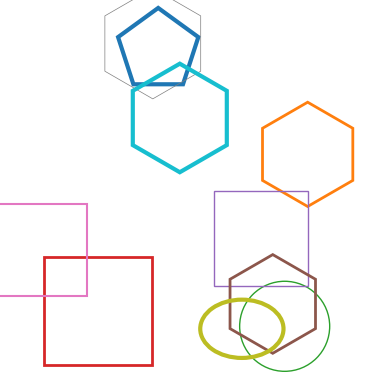[{"shape": "pentagon", "thickness": 3, "radius": 0.55, "center": [0.411, 0.87]}, {"shape": "hexagon", "thickness": 2, "radius": 0.68, "center": [0.799, 0.599]}, {"shape": "circle", "thickness": 1, "radius": 0.58, "center": [0.739, 0.152]}, {"shape": "square", "thickness": 2, "radius": 0.7, "center": [0.255, 0.193]}, {"shape": "square", "thickness": 1, "radius": 0.62, "center": [0.678, 0.38]}, {"shape": "hexagon", "thickness": 2, "radius": 0.64, "center": [0.708, 0.211]}, {"shape": "square", "thickness": 1.5, "radius": 0.6, "center": [0.107, 0.351]}, {"shape": "hexagon", "thickness": 0.5, "radius": 0.72, "center": [0.397, 0.887]}, {"shape": "oval", "thickness": 3, "radius": 0.54, "center": [0.628, 0.146]}, {"shape": "hexagon", "thickness": 3, "radius": 0.7, "center": [0.467, 0.694]}]